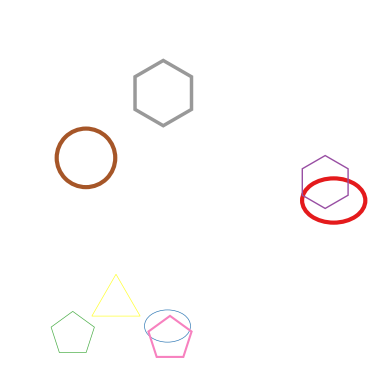[{"shape": "oval", "thickness": 3, "radius": 0.41, "center": [0.867, 0.479]}, {"shape": "oval", "thickness": 0.5, "radius": 0.3, "center": [0.435, 0.153]}, {"shape": "pentagon", "thickness": 0.5, "radius": 0.3, "center": [0.189, 0.132]}, {"shape": "hexagon", "thickness": 1, "radius": 0.34, "center": [0.845, 0.527]}, {"shape": "triangle", "thickness": 0.5, "radius": 0.36, "center": [0.301, 0.215]}, {"shape": "circle", "thickness": 3, "radius": 0.38, "center": [0.223, 0.59]}, {"shape": "pentagon", "thickness": 1.5, "radius": 0.29, "center": [0.442, 0.121]}, {"shape": "hexagon", "thickness": 2.5, "radius": 0.42, "center": [0.424, 0.758]}]